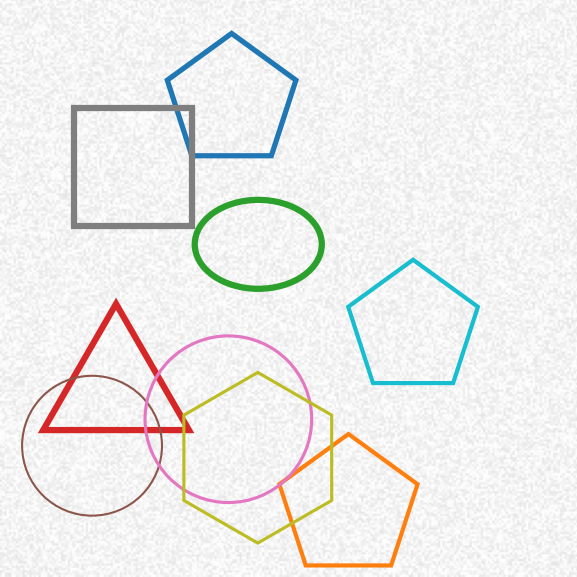[{"shape": "pentagon", "thickness": 2.5, "radius": 0.59, "center": [0.401, 0.824]}, {"shape": "pentagon", "thickness": 2, "radius": 0.63, "center": [0.603, 0.122]}, {"shape": "oval", "thickness": 3, "radius": 0.55, "center": [0.447, 0.576]}, {"shape": "triangle", "thickness": 3, "radius": 0.73, "center": [0.201, 0.327]}, {"shape": "circle", "thickness": 1, "radius": 0.61, "center": [0.159, 0.227]}, {"shape": "circle", "thickness": 1.5, "radius": 0.72, "center": [0.395, 0.273]}, {"shape": "square", "thickness": 3, "radius": 0.51, "center": [0.231, 0.709]}, {"shape": "hexagon", "thickness": 1.5, "radius": 0.74, "center": [0.446, 0.206]}, {"shape": "pentagon", "thickness": 2, "radius": 0.59, "center": [0.715, 0.431]}]